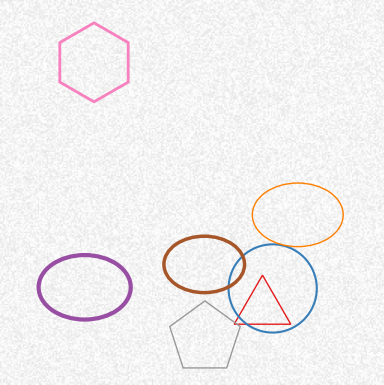[{"shape": "triangle", "thickness": 1, "radius": 0.42, "center": [0.682, 0.2]}, {"shape": "circle", "thickness": 1.5, "radius": 0.57, "center": [0.708, 0.251]}, {"shape": "oval", "thickness": 3, "radius": 0.6, "center": [0.22, 0.254]}, {"shape": "oval", "thickness": 1, "radius": 0.59, "center": [0.773, 0.442]}, {"shape": "oval", "thickness": 2.5, "radius": 0.52, "center": [0.53, 0.313]}, {"shape": "hexagon", "thickness": 2, "radius": 0.51, "center": [0.244, 0.838]}, {"shape": "pentagon", "thickness": 1, "radius": 0.48, "center": [0.532, 0.122]}]